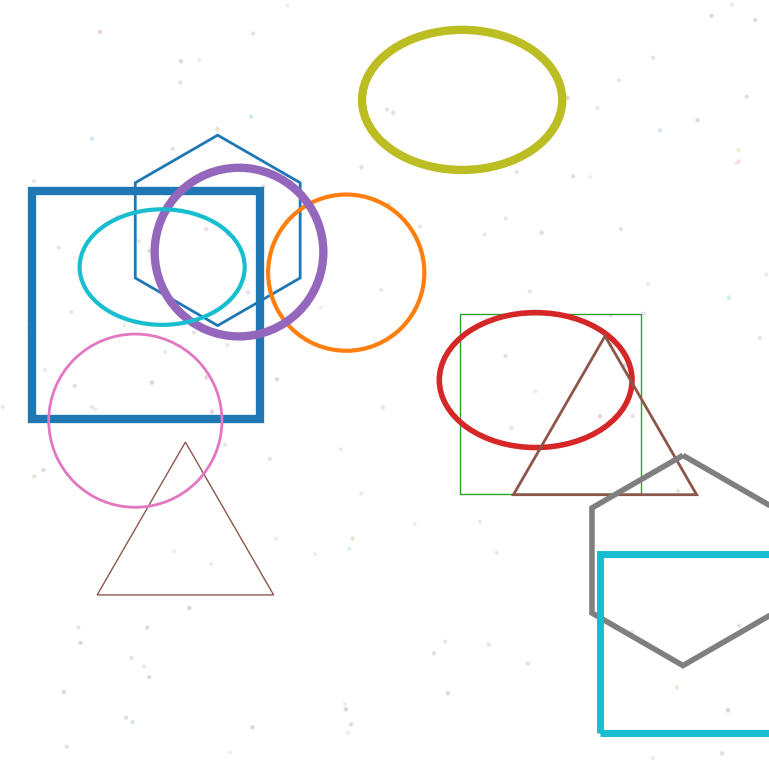[{"shape": "hexagon", "thickness": 1, "radius": 0.62, "center": [0.283, 0.701]}, {"shape": "square", "thickness": 3, "radius": 0.74, "center": [0.19, 0.604]}, {"shape": "circle", "thickness": 1.5, "radius": 0.51, "center": [0.45, 0.646]}, {"shape": "square", "thickness": 0.5, "radius": 0.59, "center": [0.715, 0.476]}, {"shape": "oval", "thickness": 2, "radius": 0.63, "center": [0.696, 0.506]}, {"shape": "circle", "thickness": 3, "radius": 0.55, "center": [0.31, 0.673]}, {"shape": "triangle", "thickness": 1, "radius": 0.69, "center": [0.786, 0.426]}, {"shape": "triangle", "thickness": 0.5, "radius": 0.66, "center": [0.241, 0.294]}, {"shape": "circle", "thickness": 1, "radius": 0.56, "center": [0.176, 0.454]}, {"shape": "hexagon", "thickness": 2, "radius": 0.68, "center": [0.887, 0.272]}, {"shape": "oval", "thickness": 3, "radius": 0.65, "center": [0.6, 0.87]}, {"shape": "square", "thickness": 2.5, "radius": 0.58, "center": [0.896, 0.164]}, {"shape": "oval", "thickness": 1.5, "radius": 0.54, "center": [0.211, 0.653]}]